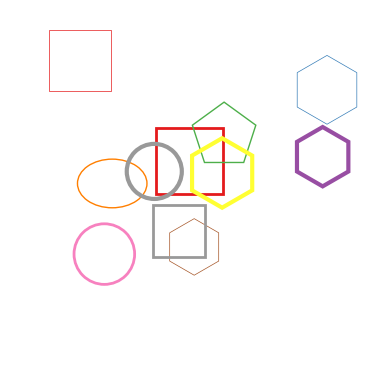[{"shape": "square", "thickness": 2, "radius": 0.43, "center": [0.492, 0.581]}, {"shape": "square", "thickness": 0.5, "radius": 0.4, "center": [0.208, 0.842]}, {"shape": "hexagon", "thickness": 0.5, "radius": 0.45, "center": [0.849, 0.767]}, {"shape": "pentagon", "thickness": 1, "radius": 0.43, "center": [0.582, 0.648]}, {"shape": "hexagon", "thickness": 3, "radius": 0.39, "center": [0.838, 0.593]}, {"shape": "oval", "thickness": 1, "radius": 0.45, "center": [0.291, 0.523]}, {"shape": "hexagon", "thickness": 3, "radius": 0.45, "center": [0.577, 0.551]}, {"shape": "hexagon", "thickness": 0.5, "radius": 0.37, "center": [0.504, 0.359]}, {"shape": "circle", "thickness": 2, "radius": 0.39, "center": [0.271, 0.34]}, {"shape": "square", "thickness": 2, "radius": 0.34, "center": [0.466, 0.4]}, {"shape": "circle", "thickness": 3, "radius": 0.36, "center": [0.401, 0.555]}]